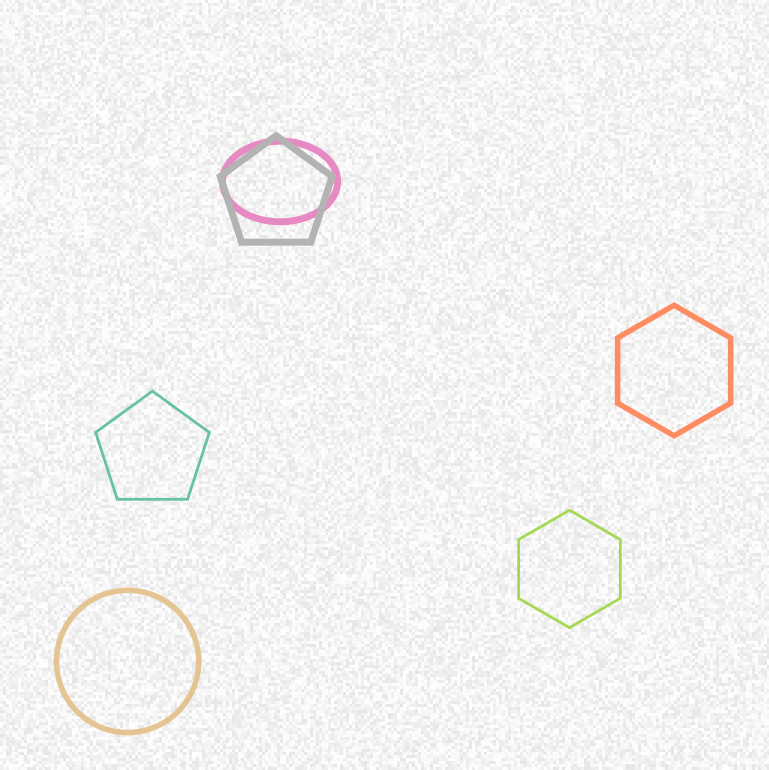[{"shape": "pentagon", "thickness": 1, "radius": 0.39, "center": [0.198, 0.414]}, {"shape": "hexagon", "thickness": 2, "radius": 0.42, "center": [0.875, 0.519]}, {"shape": "oval", "thickness": 2.5, "radius": 0.37, "center": [0.364, 0.764]}, {"shape": "hexagon", "thickness": 1, "radius": 0.38, "center": [0.74, 0.261]}, {"shape": "circle", "thickness": 2, "radius": 0.46, "center": [0.166, 0.141]}, {"shape": "pentagon", "thickness": 2.5, "radius": 0.38, "center": [0.359, 0.747]}]